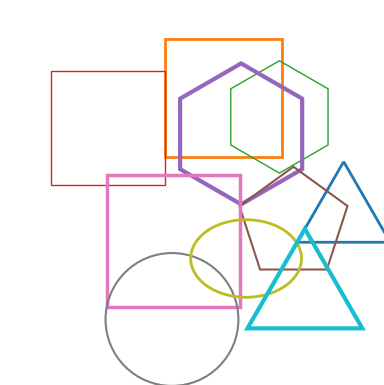[{"shape": "triangle", "thickness": 2, "radius": 0.7, "center": [0.893, 0.441]}, {"shape": "square", "thickness": 2, "radius": 0.76, "center": [0.58, 0.745]}, {"shape": "hexagon", "thickness": 1, "radius": 0.73, "center": [0.726, 0.696]}, {"shape": "square", "thickness": 1, "radius": 0.74, "center": [0.28, 0.669]}, {"shape": "hexagon", "thickness": 3, "radius": 0.92, "center": [0.626, 0.652]}, {"shape": "pentagon", "thickness": 1.5, "radius": 0.74, "center": [0.762, 0.419]}, {"shape": "square", "thickness": 2.5, "radius": 0.86, "center": [0.451, 0.374]}, {"shape": "circle", "thickness": 1.5, "radius": 0.86, "center": [0.447, 0.17]}, {"shape": "oval", "thickness": 2, "radius": 0.72, "center": [0.639, 0.329]}, {"shape": "triangle", "thickness": 3, "radius": 0.86, "center": [0.792, 0.233]}]